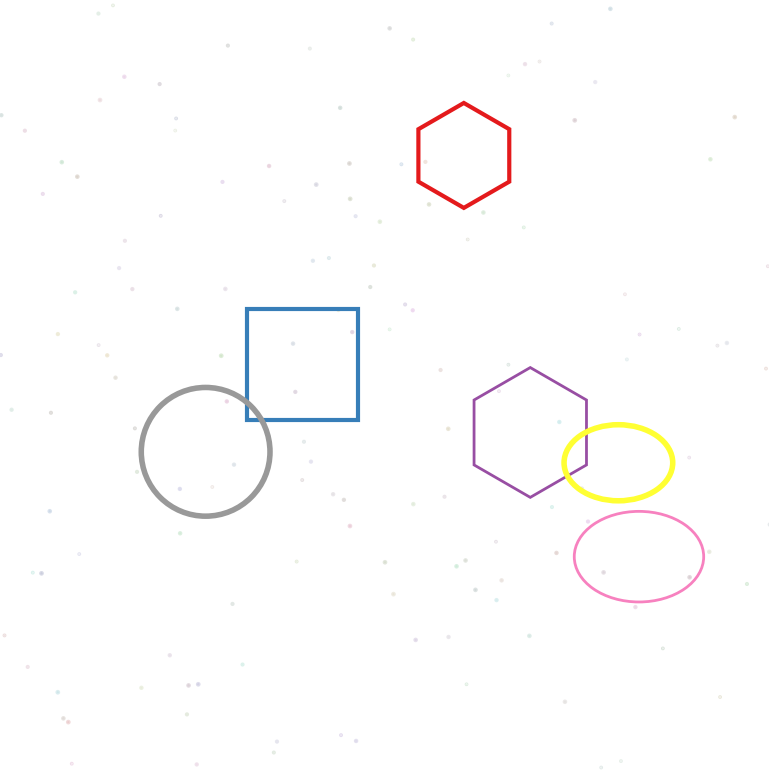[{"shape": "hexagon", "thickness": 1.5, "radius": 0.34, "center": [0.602, 0.798]}, {"shape": "square", "thickness": 1.5, "radius": 0.36, "center": [0.393, 0.526]}, {"shape": "hexagon", "thickness": 1, "radius": 0.42, "center": [0.689, 0.438]}, {"shape": "oval", "thickness": 2, "radius": 0.35, "center": [0.803, 0.399]}, {"shape": "oval", "thickness": 1, "radius": 0.42, "center": [0.83, 0.277]}, {"shape": "circle", "thickness": 2, "radius": 0.42, "center": [0.267, 0.413]}]